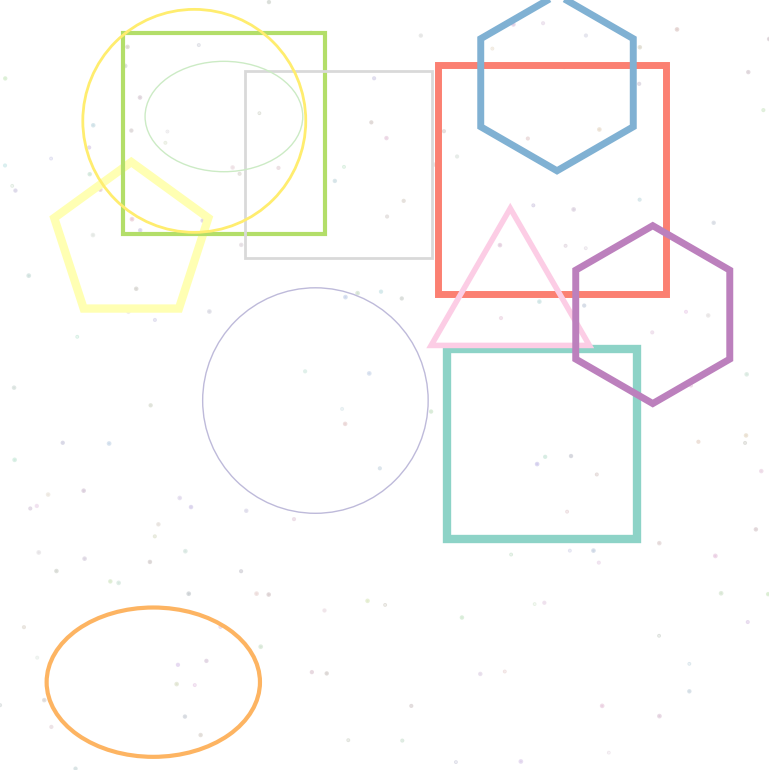[{"shape": "square", "thickness": 3, "radius": 0.62, "center": [0.704, 0.424]}, {"shape": "pentagon", "thickness": 3, "radius": 0.53, "center": [0.171, 0.684]}, {"shape": "circle", "thickness": 0.5, "radius": 0.73, "center": [0.41, 0.48]}, {"shape": "square", "thickness": 2.5, "radius": 0.74, "center": [0.717, 0.767]}, {"shape": "hexagon", "thickness": 2.5, "radius": 0.57, "center": [0.723, 0.893]}, {"shape": "oval", "thickness": 1.5, "radius": 0.69, "center": [0.199, 0.114]}, {"shape": "square", "thickness": 1.5, "radius": 0.65, "center": [0.291, 0.827]}, {"shape": "triangle", "thickness": 2, "radius": 0.59, "center": [0.663, 0.611]}, {"shape": "square", "thickness": 1, "radius": 0.61, "center": [0.439, 0.786]}, {"shape": "hexagon", "thickness": 2.5, "radius": 0.58, "center": [0.848, 0.591]}, {"shape": "oval", "thickness": 0.5, "radius": 0.51, "center": [0.291, 0.849]}, {"shape": "circle", "thickness": 1, "radius": 0.72, "center": [0.252, 0.843]}]